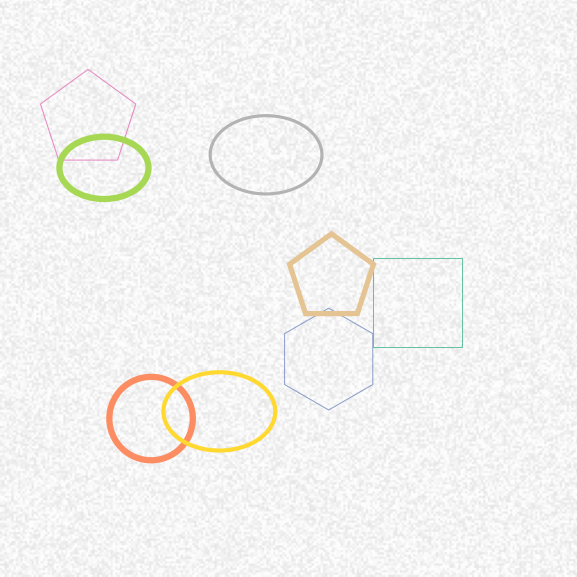[{"shape": "square", "thickness": 0.5, "radius": 0.38, "center": [0.723, 0.475]}, {"shape": "circle", "thickness": 3, "radius": 0.36, "center": [0.262, 0.274]}, {"shape": "hexagon", "thickness": 0.5, "radius": 0.44, "center": [0.569, 0.377]}, {"shape": "pentagon", "thickness": 0.5, "radius": 0.43, "center": [0.153, 0.792]}, {"shape": "oval", "thickness": 3, "radius": 0.39, "center": [0.18, 0.708]}, {"shape": "oval", "thickness": 2, "radius": 0.48, "center": [0.38, 0.287]}, {"shape": "pentagon", "thickness": 2.5, "radius": 0.38, "center": [0.574, 0.518]}, {"shape": "oval", "thickness": 1.5, "radius": 0.48, "center": [0.461, 0.731]}]